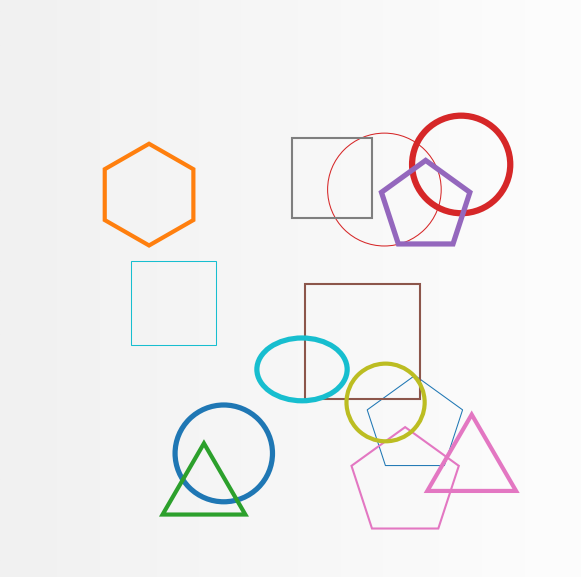[{"shape": "pentagon", "thickness": 0.5, "radius": 0.43, "center": [0.714, 0.263]}, {"shape": "circle", "thickness": 2.5, "radius": 0.42, "center": [0.385, 0.214]}, {"shape": "hexagon", "thickness": 2, "radius": 0.44, "center": [0.256, 0.662]}, {"shape": "triangle", "thickness": 2, "radius": 0.41, "center": [0.351, 0.149]}, {"shape": "circle", "thickness": 0.5, "radius": 0.49, "center": [0.661, 0.671]}, {"shape": "circle", "thickness": 3, "radius": 0.42, "center": [0.793, 0.714]}, {"shape": "pentagon", "thickness": 2.5, "radius": 0.4, "center": [0.732, 0.641]}, {"shape": "square", "thickness": 1, "radius": 0.5, "center": [0.623, 0.408]}, {"shape": "pentagon", "thickness": 1, "radius": 0.49, "center": [0.697, 0.162]}, {"shape": "triangle", "thickness": 2, "radius": 0.44, "center": [0.812, 0.193]}, {"shape": "square", "thickness": 1, "radius": 0.34, "center": [0.572, 0.691]}, {"shape": "circle", "thickness": 2, "radius": 0.34, "center": [0.663, 0.302]}, {"shape": "square", "thickness": 0.5, "radius": 0.36, "center": [0.298, 0.475]}, {"shape": "oval", "thickness": 2.5, "radius": 0.39, "center": [0.52, 0.36]}]